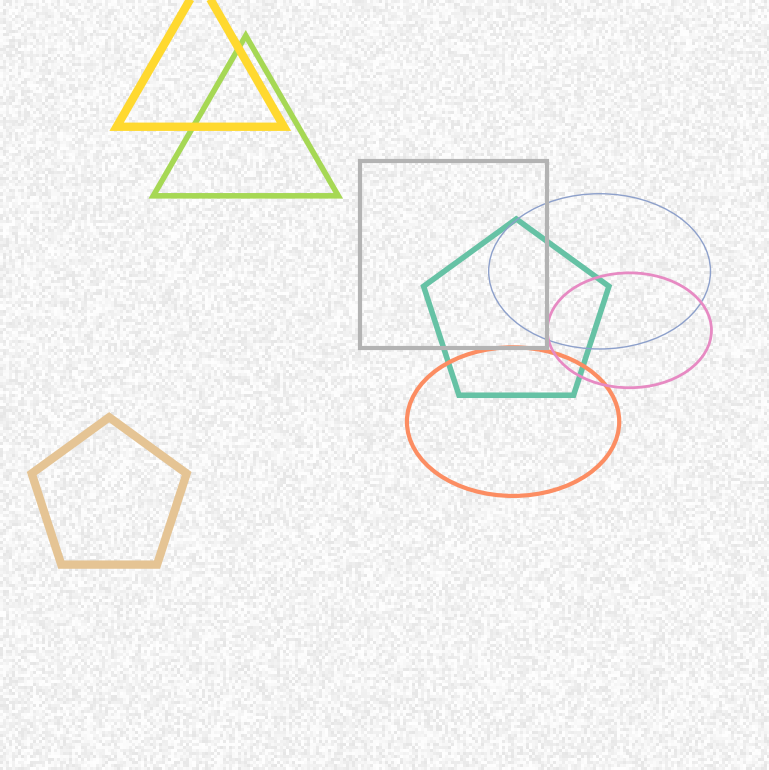[{"shape": "pentagon", "thickness": 2, "radius": 0.63, "center": [0.67, 0.589]}, {"shape": "oval", "thickness": 1.5, "radius": 0.69, "center": [0.666, 0.452]}, {"shape": "oval", "thickness": 0.5, "radius": 0.72, "center": [0.779, 0.648]}, {"shape": "oval", "thickness": 1, "radius": 0.53, "center": [0.817, 0.571]}, {"shape": "triangle", "thickness": 2, "radius": 0.69, "center": [0.319, 0.815]}, {"shape": "triangle", "thickness": 3, "radius": 0.63, "center": [0.26, 0.898]}, {"shape": "pentagon", "thickness": 3, "radius": 0.53, "center": [0.142, 0.352]}, {"shape": "square", "thickness": 1.5, "radius": 0.61, "center": [0.589, 0.669]}]